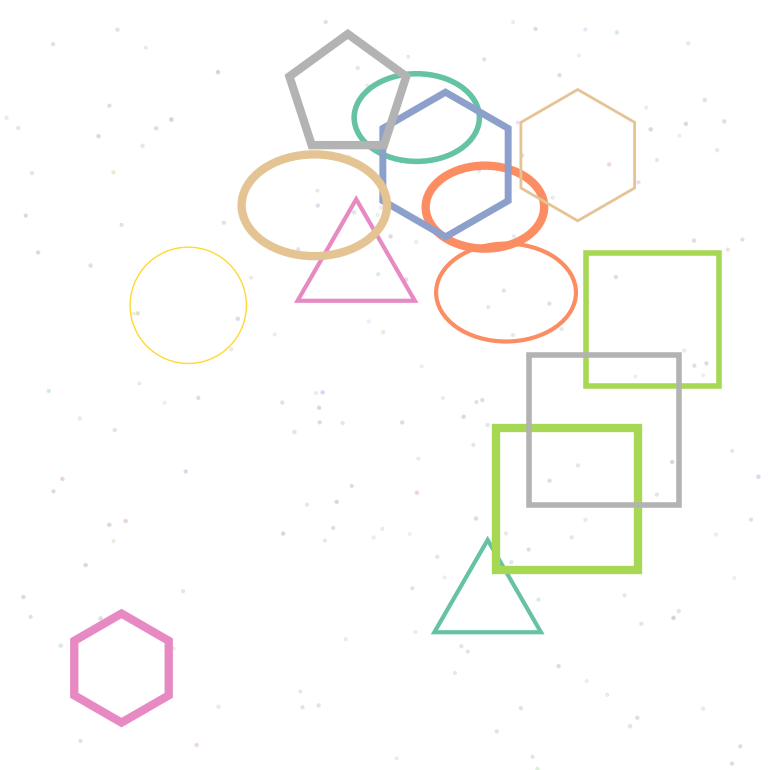[{"shape": "oval", "thickness": 2, "radius": 0.41, "center": [0.541, 0.847]}, {"shape": "triangle", "thickness": 1.5, "radius": 0.4, "center": [0.633, 0.219]}, {"shape": "oval", "thickness": 3, "radius": 0.38, "center": [0.63, 0.731]}, {"shape": "oval", "thickness": 1.5, "radius": 0.45, "center": [0.657, 0.62]}, {"shape": "hexagon", "thickness": 2.5, "radius": 0.47, "center": [0.579, 0.786]}, {"shape": "hexagon", "thickness": 3, "radius": 0.35, "center": [0.158, 0.132]}, {"shape": "triangle", "thickness": 1.5, "radius": 0.44, "center": [0.463, 0.653]}, {"shape": "square", "thickness": 3, "radius": 0.46, "center": [0.736, 0.352]}, {"shape": "square", "thickness": 2, "radius": 0.43, "center": [0.847, 0.585]}, {"shape": "circle", "thickness": 0.5, "radius": 0.38, "center": [0.244, 0.603]}, {"shape": "oval", "thickness": 3, "radius": 0.47, "center": [0.408, 0.733]}, {"shape": "hexagon", "thickness": 1, "radius": 0.43, "center": [0.75, 0.798]}, {"shape": "pentagon", "thickness": 3, "radius": 0.4, "center": [0.452, 0.876]}, {"shape": "square", "thickness": 2, "radius": 0.49, "center": [0.785, 0.442]}]